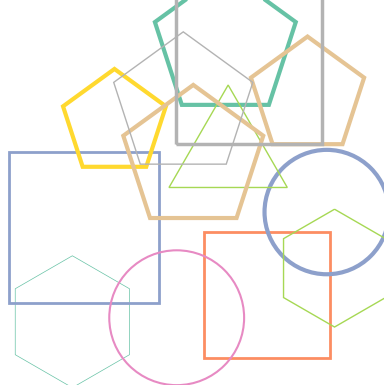[{"shape": "pentagon", "thickness": 3, "radius": 0.96, "center": [0.585, 0.883]}, {"shape": "hexagon", "thickness": 0.5, "radius": 0.86, "center": [0.188, 0.164]}, {"shape": "square", "thickness": 2, "radius": 0.82, "center": [0.693, 0.234]}, {"shape": "circle", "thickness": 3, "radius": 0.81, "center": [0.849, 0.449]}, {"shape": "square", "thickness": 2, "radius": 0.98, "center": [0.218, 0.409]}, {"shape": "circle", "thickness": 1.5, "radius": 0.88, "center": [0.459, 0.175]}, {"shape": "hexagon", "thickness": 1, "radius": 0.76, "center": [0.869, 0.304]}, {"shape": "triangle", "thickness": 1, "radius": 0.89, "center": [0.593, 0.602]}, {"shape": "pentagon", "thickness": 3, "radius": 0.7, "center": [0.297, 0.68]}, {"shape": "pentagon", "thickness": 3, "radius": 0.77, "center": [0.799, 0.751]}, {"shape": "pentagon", "thickness": 3, "radius": 0.96, "center": [0.502, 0.588]}, {"shape": "square", "thickness": 2.5, "radius": 0.94, "center": [0.647, 0.814]}, {"shape": "pentagon", "thickness": 1, "radius": 0.95, "center": [0.476, 0.727]}]